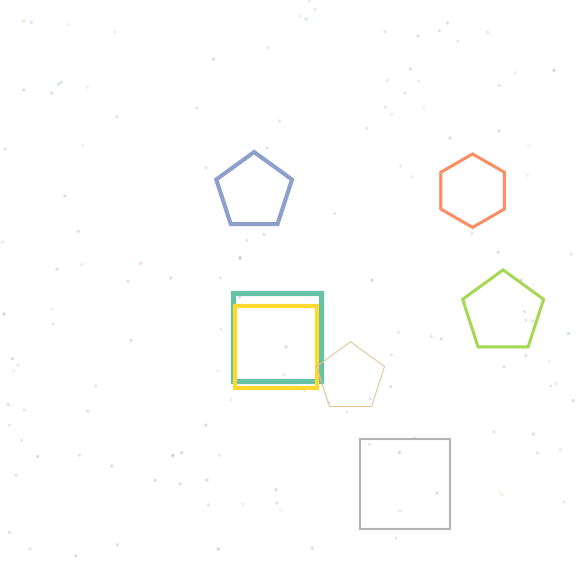[{"shape": "square", "thickness": 2.5, "radius": 0.38, "center": [0.48, 0.415]}, {"shape": "hexagon", "thickness": 1.5, "radius": 0.32, "center": [0.818, 0.669]}, {"shape": "pentagon", "thickness": 2, "radius": 0.34, "center": [0.44, 0.667]}, {"shape": "pentagon", "thickness": 1.5, "radius": 0.37, "center": [0.871, 0.458]}, {"shape": "square", "thickness": 2, "radius": 0.36, "center": [0.478, 0.398]}, {"shape": "pentagon", "thickness": 0.5, "radius": 0.31, "center": [0.607, 0.345]}, {"shape": "square", "thickness": 1, "radius": 0.39, "center": [0.701, 0.16]}]